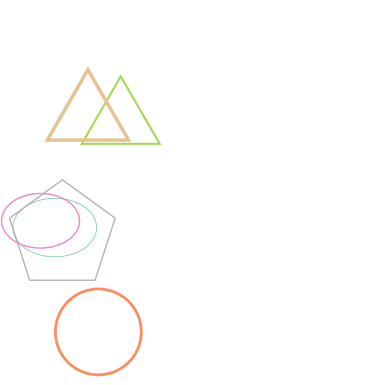[{"shape": "oval", "thickness": 0.5, "radius": 0.54, "center": [0.142, 0.409]}, {"shape": "circle", "thickness": 2, "radius": 0.56, "center": [0.255, 0.138]}, {"shape": "oval", "thickness": 1, "radius": 0.51, "center": [0.105, 0.427]}, {"shape": "triangle", "thickness": 1.5, "radius": 0.58, "center": [0.314, 0.685]}, {"shape": "triangle", "thickness": 2.5, "radius": 0.61, "center": [0.228, 0.697]}, {"shape": "pentagon", "thickness": 1, "radius": 0.72, "center": [0.162, 0.389]}]